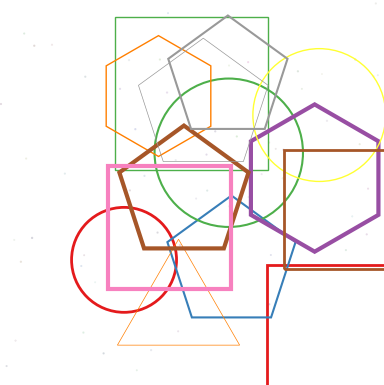[{"shape": "square", "thickness": 2, "radius": 1.0, "center": [0.892, 0.112]}, {"shape": "circle", "thickness": 2, "radius": 0.68, "center": [0.322, 0.325]}, {"shape": "pentagon", "thickness": 1.5, "radius": 0.87, "center": [0.601, 0.317]}, {"shape": "square", "thickness": 1, "radius": 0.99, "center": [0.498, 0.757]}, {"shape": "circle", "thickness": 1.5, "radius": 0.96, "center": [0.594, 0.603]}, {"shape": "hexagon", "thickness": 3, "radius": 0.96, "center": [0.817, 0.538]}, {"shape": "triangle", "thickness": 0.5, "radius": 0.92, "center": [0.464, 0.195]}, {"shape": "hexagon", "thickness": 1, "radius": 0.78, "center": [0.412, 0.751]}, {"shape": "circle", "thickness": 1, "radius": 0.86, "center": [0.829, 0.701]}, {"shape": "square", "thickness": 2, "radius": 0.78, "center": [0.892, 0.455]}, {"shape": "pentagon", "thickness": 3, "radius": 0.88, "center": [0.478, 0.497]}, {"shape": "square", "thickness": 3, "radius": 0.8, "center": [0.44, 0.409]}, {"shape": "pentagon", "thickness": 1.5, "radius": 0.81, "center": [0.592, 0.797]}, {"shape": "pentagon", "thickness": 0.5, "radius": 0.89, "center": [0.528, 0.724]}]